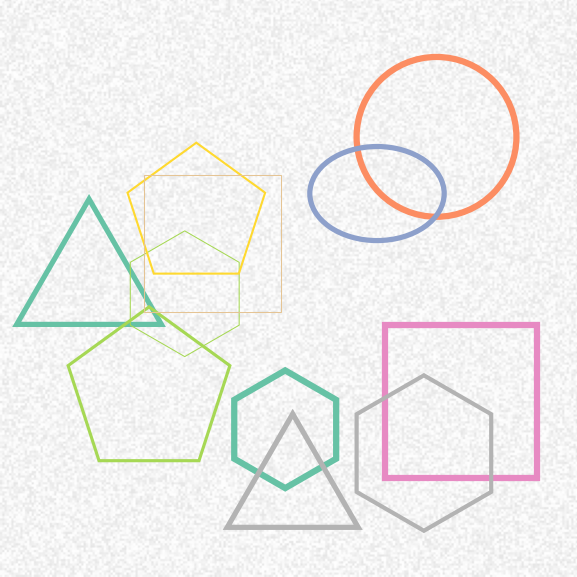[{"shape": "triangle", "thickness": 2.5, "radius": 0.72, "center": [0.154, 0.51]}, {"shape": "hexagon", "thickness": 3, "radius": 0.51, "center": [0.494, 0.256]}, {"shape": "circle", "thickness": 3, "radius": 0.69, "center": [0.756, 0.762]}, {"shape": "oval", "thickness": 2.5, "radius": 0.58, "center": [0.653, 0.664]}, {"shape": "square", "thickness": 3, "radius": 0.66, "center": [0.798, 0.304]}, {"shape": "hexagon", "thickness": 0.5, "radius": 0.54, "center": [0.32, 0.49]}, {"shape": "pentagon", "thickness": 1.5, "radius": 0.74, "center": [0.258, 0.321]}, {"shape": "pentagon", "thickness": 1, "radius": 0.63, "center": [0.34, 0.627]}, {"shape": "square", "thickness": 0.5, "radius": 0.59, "center": [0.368, 0.578]}, {"shape": "hexagon", "thickness": 2, "radius": 0.67, "center": [0.734, 0.215]}, {"shape": "triangle", "thickness": 2.5, "radius": 0.65, "center": [0.507, 0.151]}]